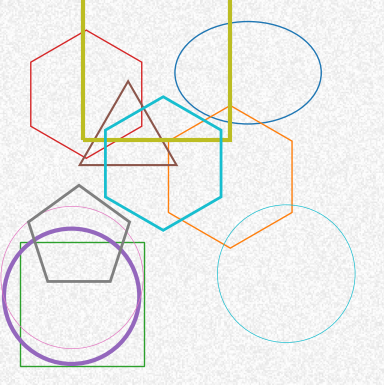[{"shape": "oval", "thickness": 1, "radius": 0.95, "center": [0.644, 0.811]}, {"shape": "hexagon", "thickness": 1, "radius": 0.93, "center": [0.598, 0.541]}, {"shape": "square", "thickness": 1, "radius": 0.81, "center": [0.214, 0.21]}, {"shape": "hexagon", "thickness": 1, "radius": 0.83, "center": [0.224, 0.755]}, {"shape": "circle", "thickness": 3, "radius": 0.88, "center": [0.186, 0.23]}, {"shape": "triangle", "thickness": 1.5, "radius": 0.73, "center": [0.333, 0.644]}, {"shape": "circle", "thickness": 0.5, "radius": 0.92, "center": [0.187, 0.279]}, {"shape": "pentagon", "thickness": 2, "radius": 0.69, "center": [0.205, 0.381]}, {"shape": "square", "thickness": 3, "radius": 0.96, "center": [0.407, 0.827]}, {"shape": "hexagon", "thickness": 2, "radius": 0.87, "center": [0.424, 0.575]}, {"shape": "circle", "thickness": 0.5, "radius": 0.89, "center": [0.744, 0.289]}]